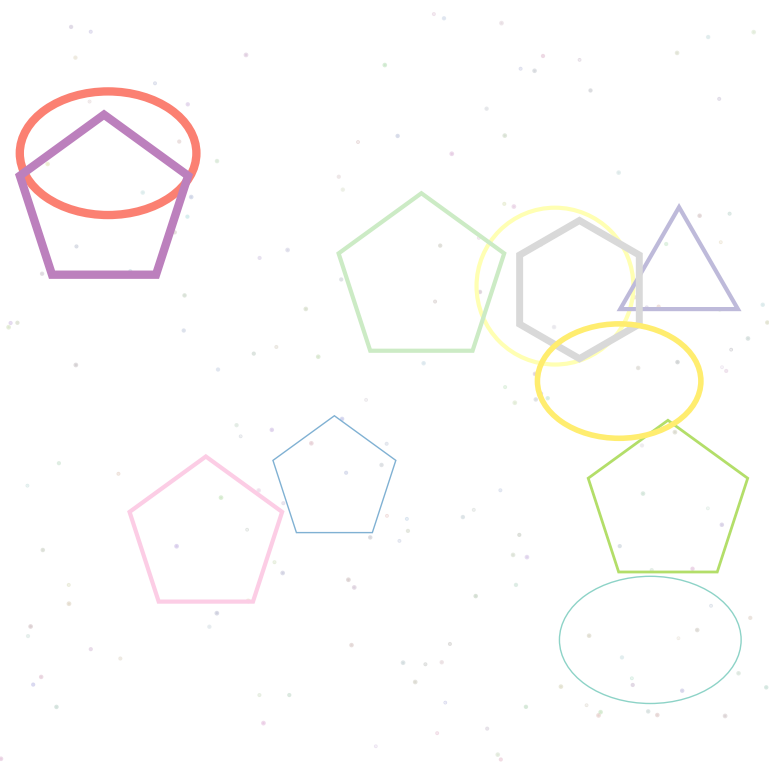[{"shape": "oval", "thickness": 0.5, "radius": 0.59, "center": [0.845, 0.169]}, {"shape": "circle", "thickness": 1.5, "radius": 0.51, "center": [0.721, 0.628]}, {"shape": "triangle", "thickness": 1.5, "radius": 0.44, "center": [0.882, 0.643]}, {"shape": "oval", "thickness": 3, "radius": 0.57, "center": [0.14, 0.801]}, {"shape": "pentagon", "thickness": 0.5, "radius": 0.42, "center": [0.434, 0.376]}, {"shape": "pentagon", "thickness": 1, "radius": 0.54, "center": [0.867, 0.345]}, {"shape": "pentagon", "thickness": 1.5, "radius": 0.52, "center": [0.267, 0.303]}, {"shape": "hexagon", "thickness": 2.5, "radius": 0.45, "center": [0.753, 0.624]}, {"shape": "pentagon", "thickness": 3, "radius": 0.57, "center": [0.135, 0.736]}, {"shape": "pentagon", "thickness": 1.5, "radius": 0.57, "center": [0.547, 0.636]}, {"shape": "oval", "thickness": 2, "radius": 0.53, "center": [0.804, 0.505]}]